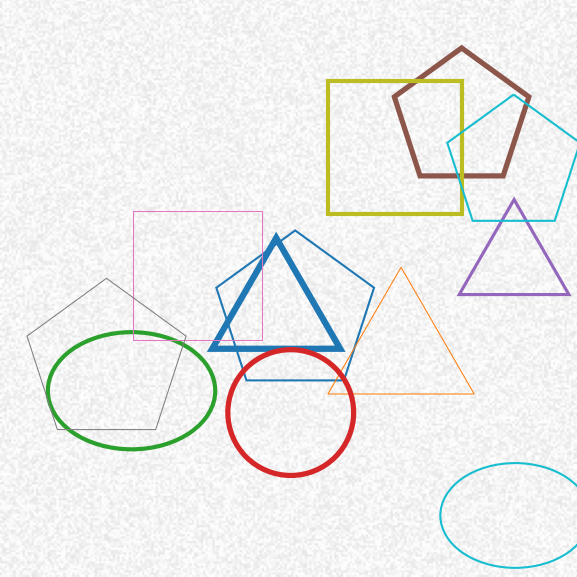[{"shape": "pentagon", "thickness": 1, "radius": 0.72, "center": [0.511, 0.457]}, {"shape": "triangle", "thickness": 3, "radius": 0.64, "center": [0.478, 0.459]}, {"shape": "triangle", "thickness": 0.5, "radius": 0.73, "center": [0.694, 0.39]}, {"shape": "oval", "thickness": 2, "radius": 0.72, "center": [0.228, 0.323]}, {"shape": "circle", "thickness": 2.5, "radius": 0.54, "center": [0.503, 0.285]}, {"shape": "triangle", "thickness": 1.5, "radius": 0.55, "center": [0.89, 0.544]}, {"shape": "pentagon", "thickness": 2.5, "radius": 0.61, "center": [0.799, 0.794]}, {"shape": "square", "thickness": 0.5, "radius": 0.56, "center": [0.342, 0.523]}, {"shape": "pentagon", "thickness": 0.5, "radius": 0.72, "center": [0.184, 0.372]}, {"shape": "square", "thickness": 2, "radius": 0.58, "center": [0.684, 0.743]}, {"shape": "pentagon", "thickness": 1, "radius": 0.6, "center": [0.889, 0.715]}, {"shape": "oval", "thickness": 1, "radius": 0.65, "center": [0.892, 0.107]}]